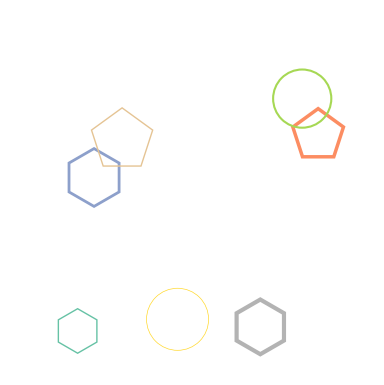[{"shape": "hexagon", "thickness": 1, "radius": 0.29, "center": [0.202, 0.14]}, {"shape": "pentagon", "thickness": 2.5, "radius": 0.35, "center": [0.826, 0.649]}, {"shape": "hexagon", "thickness": 2, "radius": 0.38, "center": [0.244, 0.539]}, {"shape": "circle", "thickness": 1.5, "radius": 0.38, "center": [0.785, 0.744]}, {"shape": "circle", "thickness": 0.5, "radius": 0.4, "center": [0.461, 0.171]}, {"shape": "pentagon", "thickness": 1, "radius": 0.42, "center": [0.317, 0.636]}, {"shape": "hexagon", "thickness": 3, "radius": 0.36, "center": [0.676, 0.151]}]